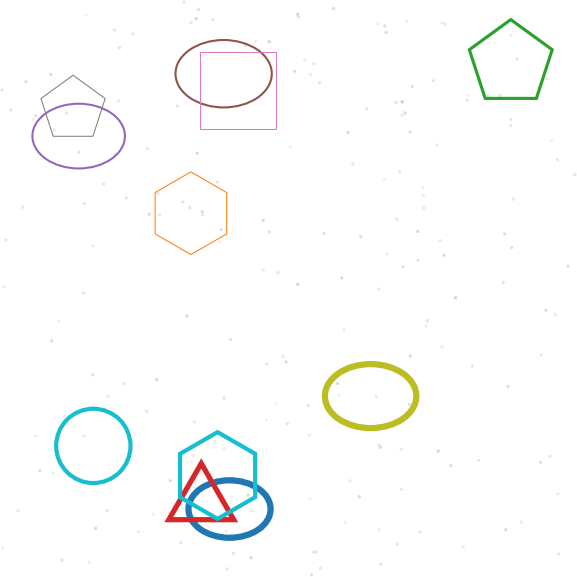[{"shape": "oval", "thickness": 3, "radius": 0.36, "center": [0.397, 0.118]}, {"shape": "hexagon", "thickness": 0.5, "radius": 0.36, "center": [0.331, 0.63]}, {"shape": "pentagon", "thickness": 1.5, "radius": 0.38, "center": [0.884, 0.89]}, {"shape": "triangle", "thickness": 2.5, "radius": 0.32, "center": [0.348, 0.132]}, {"shape": "oval", "thickness": 1, "radius": 0.4, "center": [0.136, 0.763]}, {"shape": "oval", "thickness": 1, "radius": 0.42, "center": [0.387, 0.871]}, {"shape": "square", "thickness": 0.5, "radius": 0.33, "center": [0.412, 0.843]}, {"shape": "pentagon", "thickness": 0.5, "radius": 0.29, "center": [0.127, 0.81]}, {"shape": "oval", "thickness": 3, "radius": 0.4, "center": [0.642, 0.313]}, {"shape": "hexagon", "thickness": 2, "radius": 0.38, "center": [0.377, 0.176]}, {"shape": "circle", "thickness": 2, "radius": 0.32, "center": [0.162, 0.227]}]